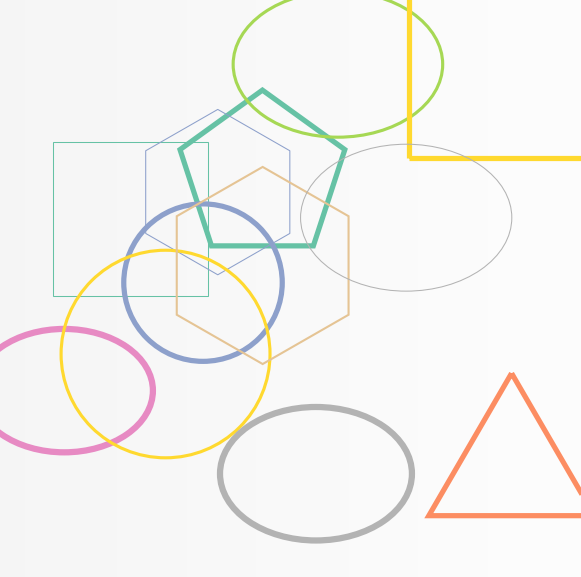[{"shape": "square", "thickness": 0.5, "radius": 0.67, "center": [0.224, 0.62]}, {"shape": "pentagon", "thickness": 2.5, "radius": 0.75, "center": [0.451, 0.694]}, {"shape": "triangle", "thickness": 2.5, "radius": 0.82, "center": [0.88, 0.188]}, {"shape": "hexagon", "thickness": 0.5, "radius": 0.72, "center": [0.375, 0.666]}, {"shape": "circle", "thickness": 2.5, "radius": 0.68, "center": [0.349, 0.51]}, {"shape": "oval", "thickness": 3, "radius": 0.76, "center": [0.11, 0.323]}, {"shape": "oval", "thickness": 1.5, "radius": 0.9, "center": [0.581, 0.888]}, {"shape": "square", "thickness": 2.5, "radius": 0.75, "center": [0.854, 0.875]}, {"shape": "circle", "thickness": 1.5, "radius": 0.9, "center": [0.285, 0.386]}, {"shape": "hexagon", "thickness": 1, "radius": 0.85, "center": [0.452, 0.539]}, {"shape": "oval", "thickness": 3, "radius": 0.83, "center": [0.544, 0.179]}, {"shape": "oval", "thickness": 0.5, "radius": 0.91, "center": [0.699, 0.622]}]